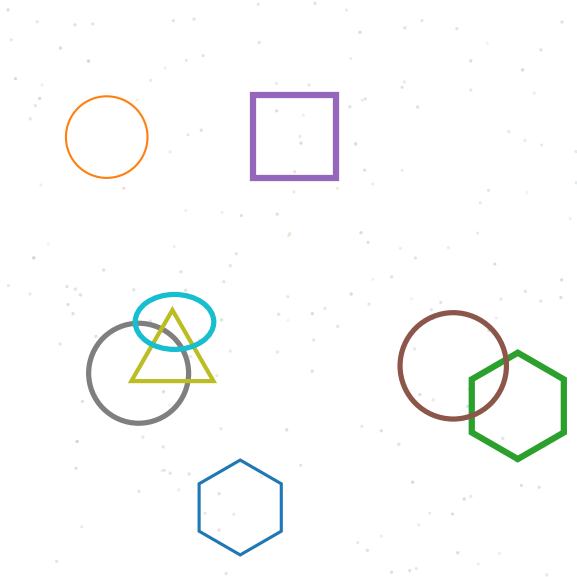[{"shape": "hexagon", "thickness": 1.5, "radius": 0.41, "center": [0.416, 0.12]}, {"shape": "circle", "thickness": 1, "radius": 0.35, "center": [0.185, 0.762]}, {"shape": "hexagon", "thickness": 3, "radius": 0.46, "center": [0.897, 0.296]}, {"shape": "square", "thickness": 3, "radius": 0.36, "center": [0.51, 0.762]}, {"shape": "circle", "thickness": 2.5, "radius": 0.46, "center": [0.785, 0.366]}, {"shape": "circle", "thickness": 2.5, "radius": 0.43, "center": [0.24, 0.353]}, {"shape": "triangle", "thickness": 2, "radius": 0.41, "center": [0.299, 0.38]}, {"shape": "oval", "thickness": 2.5, "radius": 0.34, "center": [0.302, 0.442]}]